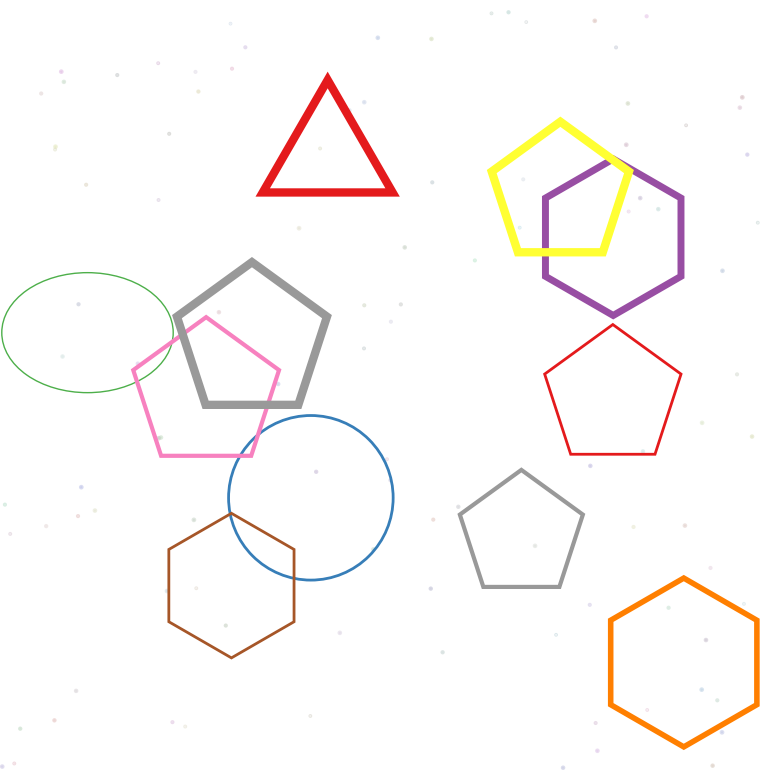[{"shape": "triangle", "thickness": 3, "radius": 0.49, "center": [0.426, 0.799]}, {"shape": "pentagon", "thickness": 1, "radius": 0.47, "center": [0.796, 0.485]}, {"shape": "circle", "thickness": 1, "radius": 0.53, "center": [0.404, 0.353]}, {"shape": "oval", "thickness": 0.5, "radius": 0.56, "center": [0.114, 0.568]}, {"shape": "hexagon", "thickness": 2.5, "radius": 0.51, "center": [0.796, 0.692]}, {"shape": "hexagon", "thickness": 2, "radius": 0.55, "center": [0.888, 0.14]}, {"shape": "pentagon", "thickness": 3, "radius": 0.47, "center": [0.728, 0.748]}, {"shape": "hexagon", "thickness": 1, "radius": 0.47, "center": [0.301, 0.239]}, {"shape": "pentagon", "thickness": 1.5, "radius": 0.5, "center": [0.268, 0.489]}, {"shape": "pentagon", "thickness": 1.5, "radius": 0.42, "center": [0.677, 0.306]}, {"shape": "pentagon", "thickness": 3, "radius": 0.51, "center": [0.327, 0.557]}]